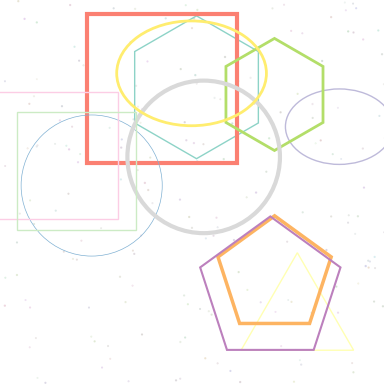[{"shape": "hexagon", "thickness": 1, "radius": 0.93, "center": [0.51, 0.773]}, {"shape": "triangle", "thickness": 1, "radius": 0.84, "center": [0.772, 0.175]}, {"shape": "oval", "thickness": 1, "radius": 0.7, "center": [0.881, 0.671]}, {"shape": "square", "thickness": 3, "radius": 0.97, "center": [0.422, 0.77]}, {"shape": "circle", "thickness": 0.5, "radius": 0.92, "center": [0.238, 0.518]}, {"shape": "pentagon", "thickness": 2.5, "radius": 0.77, "center": [0.713, 0.285]}, {"shape": "hexagon", "thickness": 2, "radius": 0.73, "center": [0.713, 0.755]}, {"shape": "square", "thickness": 1, "radius": 0.83, "center": [0.142, 0.596]}, {"shape": "circle", "thickness": 3, "radius": 0.99, "center": [0.529, 0.593]}, {"shape": "pentagon", "thickness": 1.5, "radius": 0.96, "center": [0.702, 0.246]}, {"shape": "square", "thickness": 1, "radius": 0.77, "center": [0.199, 0.556]}, {"shape": "oval", "thickness": 2, "radius": 0.97, "center": [0.498, 0.81]}]